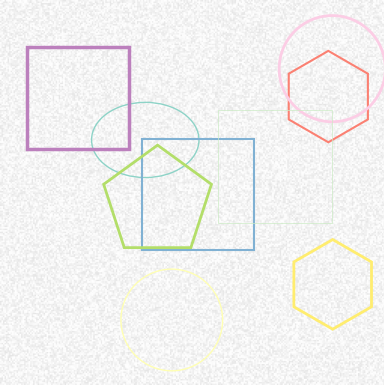[{"shape": "oval", "thickness": 1, "radius": 0.7, "center": [0.377, 0.637]}, {"shape": "circle", "thickness": 1, "radius": 0.66, "center": [0.446, 0.169]}, {"shape": "hexagon", "thickness": 1.5, "radius": 0.59, "center": [0.853, 0.749]}, {"shape": "square", "thickness": 1.5, "radius": 0.72, "center": [0.515, 0.495]}, {"shape": "pentagon", "thickness": 2, "radius": 0.74, "center": [0.409, 0.476]}, {"shape": "circle", "thickness": 2, "radius": 0.69, "center": [0.863, 0.822]}, {"shape": "square", "thickness": 2.5, "radius": 0.66, "center": [0.202, 0.745]}, {"shape": "square", "thickness": 0.5, "radius": 0.74, "center": [0.715, 0.568]}, {"shape": "hexagon", "thickness": 2, "radius": 0.58, "center": [0.864, 0.261]}]